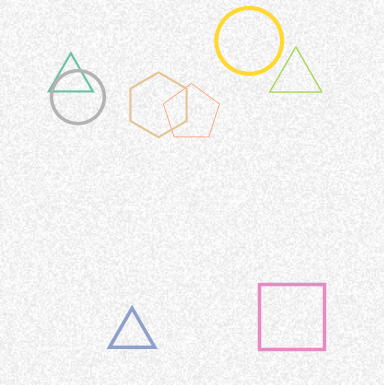[{"shape": "triangle", "thickness": 1.5, "radius": 0.33, "center": [0.184, 0.796]}, {"shape": "pentagon", "thickness": 0.5, "radius": 0.38, "center": [0.497, 0.706]}, {"shape": "triangle", "thickness": 2.5, "radius": 0.34, "center": [0.343, 0.132]}, {"shape": "square", "thickness": 2.5, "radius": 0.42, "center": [0.757, 0.179]}, {"shape": "triangle", "thickness": 1, "radius": 0.39, "center": [0.768, 0.8]}, {"shape": "circle", "thickness": 3, "radius": 0.43, "center": [0.647, 0.894]}, {"shape": "hexagon", "thickness": 1.5, "radius": 0.42, "center": [0.412, 0.728]}, {"shape": "circle", "thickness": 2.5, "radius": 0.34, "center": [0.202, 0.748]}]